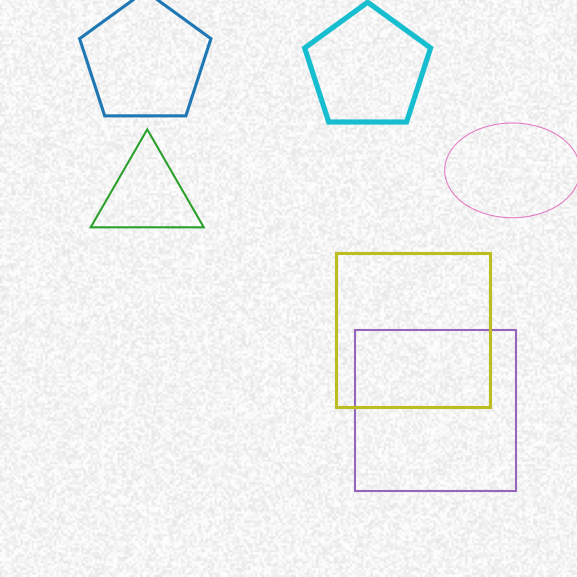[{"shape": "pentagon", "thickness": 1.5, "radius": 0.6, "center": [0.252, 0.895]}, {"shape": "triangle", "thickness": 1, "radius": 0.57, "center": [0.255, 0.662]}, {"shape": "square", "thickness": 1, "radius": 0.7, "center": [0.754, 0.288]}, {"shape": "oval", "thickness": 0.5, "radius": 0.59, "center": [0.887, 0.704]}, {"shape": "square", "thickness": 1.5, "radius": 0.67, "center": [0.716, 0.427]}, {"shape": "pentagon", "thickness": 2.5, "radius": 0.57, "center": [0.637, 0.881]}]